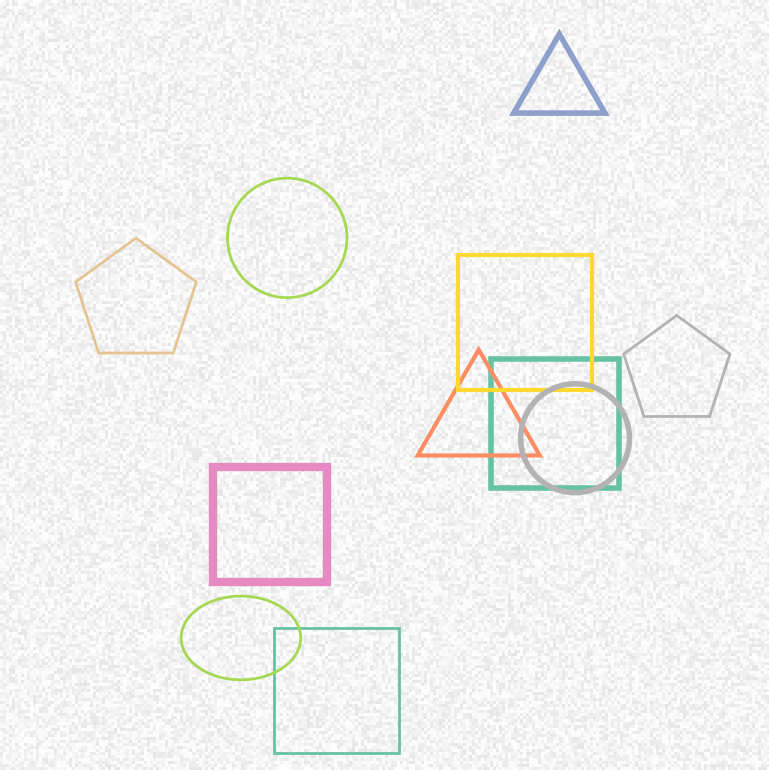[{"shape": "square", "thickness": 1, "radius": 0.41, "center": [0.437, 0.103]}, {"shape": "square", "thickness": 2, "radius": 0.42, "center": [0.721, 0.45]}, {"shape": "triangle", "thickness": 1.5, "radius": 0.46, "center": [0.622, 0.454]}, {"shape": "triangle", "thickness": 2, "radius": 0.34, "center": [0.726, 0.887]}, {"shape": "square", "thickness": 3, "radius": 0.37, "center": [0.351, 0.319]}, {"shape": "circle", "thickness": 1, "radius": 0.39, "center": [0.373, 0.691]}, {"shape": "oval", "thickness": 1, "radius": 0.39, "center": [0.313, 0.171]}, {"shape": "square", "thickness": 1.5, "radius": 0.44, "center": [0.682, 0.581]}, {"shape": "pentagon", "thickness": 1, "radius": 0.41, "center": [0.177, 0.608]}, {"shape": "pentagon", "thickness": 1, "radius": 0.36, "center": [0.879, 0.518]}, {"shape": "circle", "thickness": 2, "radius": 0.35, "center": [0.747, 0.431]}]